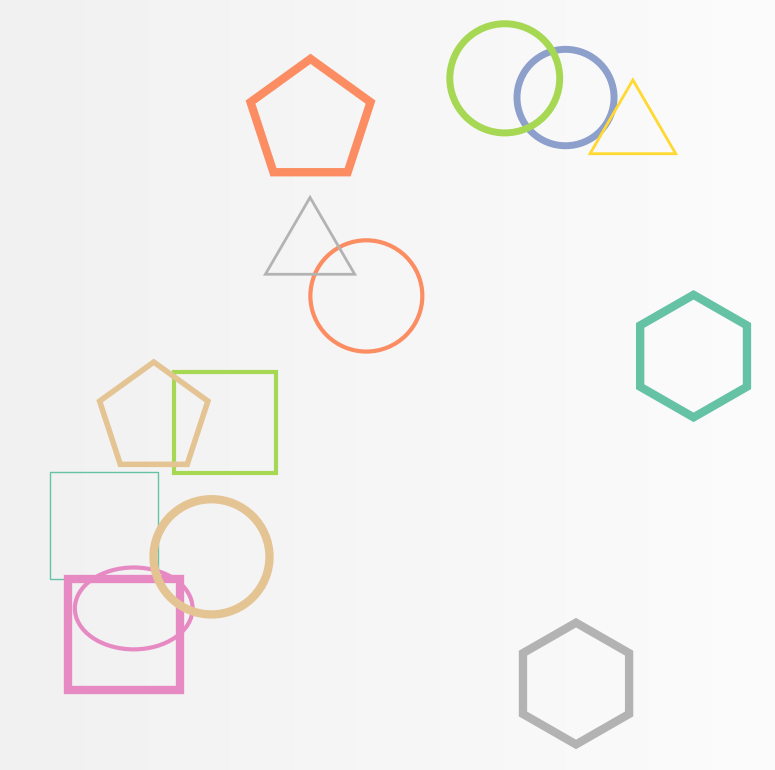[{"shape": "square", "thickness": 0.5, "radius": 0.35, "center": [0.134, 0.318]}, {"shape": "hexagon", "thickness": 3, "radius": 0.4, "center": [0.895, 0.538]}, {"shape": "circle", "thickness": 1.5, "radius": 0.36, "center": [0.473, 0.616]}, {"shape": "pentagon", "thickness": 3, "radius": 0.41, "center": [0.401, 0.842]}, {"shape": "circle", "thickness": 2.5, "radius": 0.31, "center": [0.73, 0.873]}, {"shape": "square", "thickness": 3, "radius": 0.36, "center": [0.16, 0.176]}, {"shape": "oval", "thickness": 1.5, "radius": 0.38, "center": [0.173, 0.21]}, {"shape": "square", "thickness": 1.5, "radius": 0.33, "center": [0.29, 0.451]}, {"shape": "circle", "thickness": 2.5, "radius": 0.35, "center": [0.651, 0.898]}, {"shape": "triangle", "thickness": 1, "radius": 0.32, "center": [0.817, 0.832]}, {"shape": "circle", "thickness": 3, "radius": 0.37, "center": [0.273, 0.277]}, {"shape": "pentagon", "thickness": 2, "radius": 0.37, "center": [0.198, 0.456]}, {"shape": "triangle", "thickness": 1, "radius": 0.33, "center": [0.4, 0.677]}, {"shape": "hexagon", "thickness": 3, "radius": 0.4, "center": [0.743, 0.112]}]